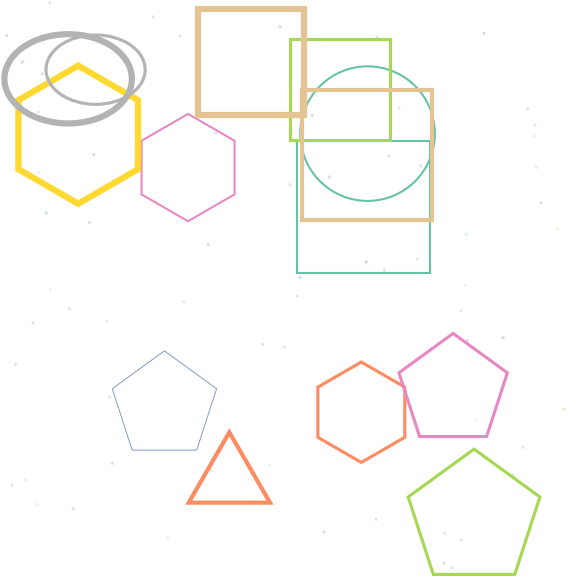[{"shape": "circle", "thickness": 1, "radius": 0.58, "center": [0.636, 0.768]}, {"shape": "square", "thickness": 1, "radius": 0.57, "center": [0.629, 0.641]}, {"shape": "hexagon", "thickness": 1.5, "radius": 0.43, "center": [0.626, 0.285]}, {"shape": "triangle", "thickness": 2, "radius": 0.41, "center": [0.397, 0.169]}, {"shape": "pentagon", "thickness": 0.5, "radius": 0.48, "center": [0.285, 0.297]}, {"shape": "hexagon", "thickness": 1, "radius": 0.46, "center": [0.326, 0.709]}, {"shape": "pentagon", "thickness": 1.5, "radius": 0.49, "center": [0.785, 0.323]}, {"shape": "pentagon", "thickness": 1.5, "radius": 0.6, "center": [0.821, 0.102]}, {"shape": "square", "thickness": 1.5, "radius": 0.44, "center": [0.589, 0.844]}, {"shape": "hexagon", "thickness": 3, "radius": 0.6, "center": [0.135, 0.766]}, {"shape": "square", "thickness": 3, "radius": 0.46, "center": [0.434, 0.892]}, {"shape": "square", "thickness": 2, "radius": 0.56, "center": [0.635, 0.731]}, {"shape": "oval", "thickness": 1.5, "radius": 0.43, "center": [0.166, 0.878]}, {"shape": "oval", "thickness": 3, "radius": 0.55, "center": [0.118, 0.863]}]